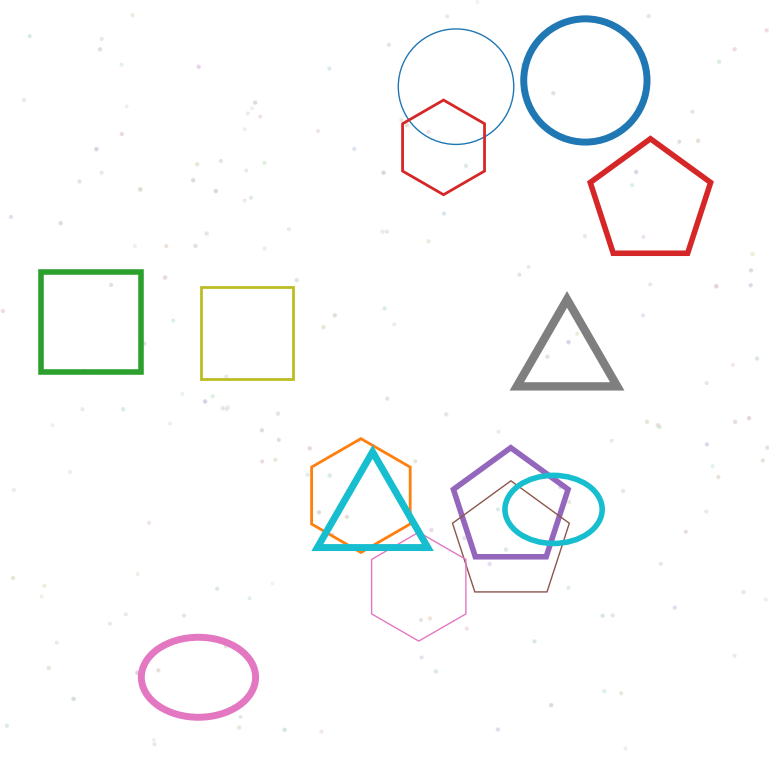[{"shape": "circle", "thickness": 2.5, "radius": 0.4, "center": [0.76, 0.896]}, {"shape": "circle", "thickness": 0.5, "radius": 0.38, "center": [0.592, 0.887]}, {"shape": "hexagon", "thickness": 1, "radius": 0.37, "center": [0.469, 0.356]}, {"shape": "square", "thickness": 2, "radius": 0.32, "center": [0.118, 0.582]}, {"shape": "hexagon", "thickness": 1, "radius": 0.31, "center": [0.576, 0.809]}, {"shape": "pentagon", "thickness": 2, "radius": 0.41, "center": [0.845, 0.738]}, {"shape": "pentagon", "thickness": 2, "radius": 0.39, "center": [0.663, 0.34]}, {"shape": "pentagon", "thickness": 0.5, "radius": 0.4, "center": [0.664, 0.296]}, {"shape": "oval", "thickness": 2.5, "radius": 0.37, "center": [0.258, 0.12]}, {"shape": "hexagon", "thickness": 0.5, "radius": 0.35, "center": [0.544, 0.238]}, {"shape": "triangle", "thickness": 3, "radius": 0.38, "center": [0.736, 0.536]}, {"shape": "square", "thickness": 1, "radius": 0.3, "center": [0.321, 0.567]}, {"shape": "oval", "thickness": 2, "radius": 0.32, "center": [0.719, 0.338]}, {"shape": "triangle", "thickness": 2.5, "radius": 0.41, "center": [0.484, 0.33]}]